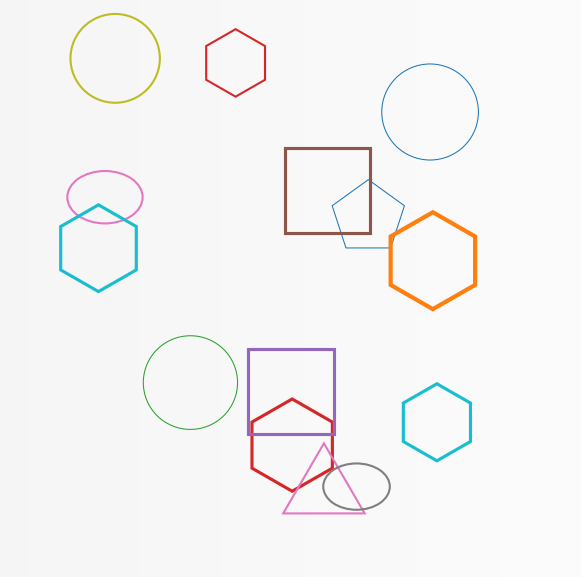[{"shape": "pentagon", "thickness": 0.5, "radius": 0.33, "center": [0.634, 0.623]}, {"shape": "circle", "thickness": 0.5, "radius": 0.42, "center": [0.74, 0.805]}, {"shape": "hexagon", "thickness": 2, "radius": 0.42, "center": [0.745, 0.548]}, {"shape": "circle", "thickness": 0.5, "radius": 0.41, "center": [0.328, 0.337]}, {"shape": "hexagon", "thickness": 1, "radius": 0.29, "center": [0.405, 0.89]}, {"shape": "hexagon", "thickness": 1.5, "radius": 0.4, "center": [0.503, 0.228]}, {"shape": "square", "thickness": 1.5, "radius": 0.37, "center": [0.5, 0.321]}, {"shape": "square", "thickness": 1.5, "radius": 0.37, "center": [0.564, 0.67]}, {"shape": "triangle", "thickness": 1, "radius": 0.4, "center": [0.557, 0.151]}, {"shape": "oval", "thickness": 1, "radius": 0.32, "center": [0.181, 0.658]}, {"shape": "oval", "thickness": 1, "radius": 0.29, "center": [0.613, 0.157]}, {"shape": "circle", "thickness": 1, "radius": 0.38, "center": [0.198, 0.898]}, {"shape": "hexagon", "thickness": 1.5, "radius": 0.33, "center": [0.752, 0.268]}, {"shape": "hexagon", "thickness": 1.5, "radius": 0.38, "center": [0.169, 0.569]}]